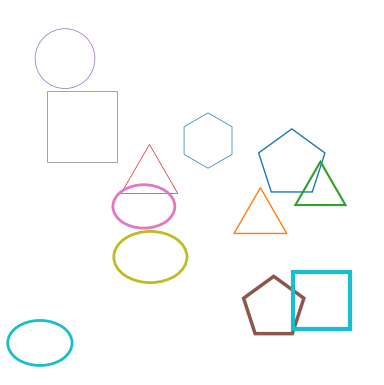[{"shape": "hexagon", "thickness": 0.5, "radius": 0.36, "center": [0.54, 0.635]}, {"shape": "pentagon", "thickness": 1, "radius": 0.45, "center": [0.758, 0.575]}, {"shape": "triangle", "thickness": 1, "radius": 0.4, "center": [0.676, 0.433]}, {"shape": "triangle", "thickness": 1.5, "radius": 0.38, "center": [0.832, 0.505]}, {"shape": "triangle", "thickness": 0.5, "radius": 0.42, "center": [0.388, 0.54]}, {"shape": "circle", "thickness": 0.5, "radius": 0.39, "center": [0.169, 0.848]}, {"shape": "pentagon", "thickness": 2.5, "radius": 0.41, "center": [0.711, 0.2]}, {"shape": "oval", "thickness": 2, "radius": 0.4, "center": [0.374, 0.464]}, {"shape": "square", "thickness": 0.5, "radius": 0.46, "center": [0.213, 0.671]}, {"shape": "oval", "thickness": 2, "radius": 0.48, "center": [0.391, 0.332]}, {"shape": "square", "thickness": 3, "radius": 0.37, "center": [0.835, 0.219]}, {"shape": "oval", "thickness": 2, "radius": 0.42, "center": [0.104, 0.109]}]